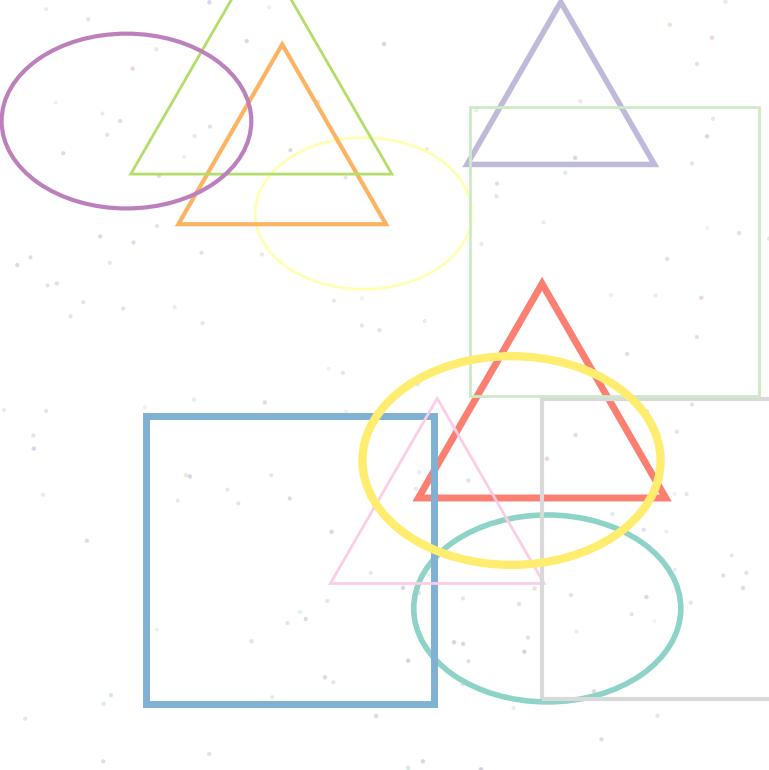[{"shape": "oval", "thickness": 2, "radius": 0.87, "center": [0.711, 0.21]}, {"shape": "oval", "thickness": 1, "radius": 0.7, "center": [0.472, 0.723]}, {"shape": "triangle", "thickness": 2, "radius": 0.7, "center": [0.728, 0.857]}, {"shape": "triangle", "thickness": 2.5, "radius": 0.93, "center": [0.704, 0.446]}, {"shape": "square", "thickness": 2.5, "radius": 0.94, "center": [0.377, 0.273]}, {"shape": "triangle", "thickness": 1.5, "radius": 0.78, "center": [0.366, 0.787]}, {"shape": "triangle", "thickness": 1, "radius": 0.98, "center": [0.339, 0.872]}, {"shape": "triangle", "thickness": 1, "radius": 0.8, "center": [0.568, 0.322]}, {"shape": "square", "thickness": 1.5, "radius": 0.97, "center": [0.898, 0.287]}, {"shape": "oval", "thickness": 1.5, "radius": 0.81, "center": [0.164, 0.843]}, {"shape": "square", "thickness": 1, "radius": 0.94, "center": [0.798, 0.674]}, {"shape": "oval", "thickness": 3, "radius": 0.97, "center": [0.664, 0.402]}]